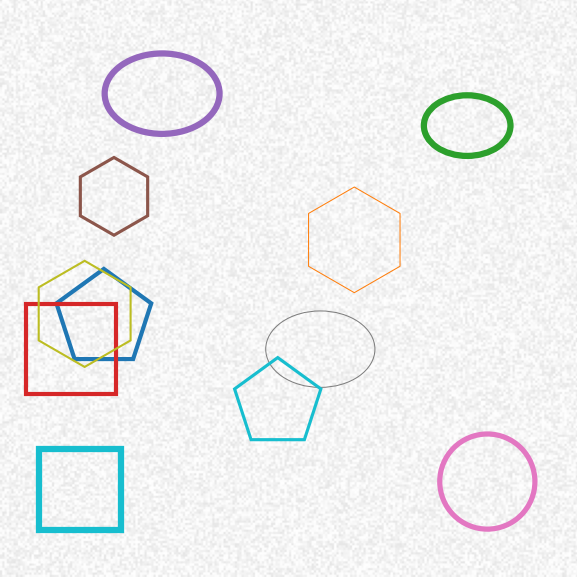[{"shape": "pentagon", "thickness": 2, "radius": 0.43, "center": [0.18, 0.447]}, {"shape": "hexagon", "thickness": 0.5, "radius": 0.46, "center": [0.614, 0.584]}, {"shape": "oval", "thickness": 3, "radius": 0.37, "center": [0.809, 0.782]}, {"shape": "square", "thickness": 2, "radius": 0.39, "center": [0.123, 0.395]}, {"shape": "oval", "thickness": 3, "radius": 0.5, "center": [0.281, 0.837]}, {"shape": "hexagon", "thickness": 1.5, "radius": 0.34, "center": [0.197, 0.659]}, {"shape": "circle", "thickness": 2.5, "radius": 0.41, "center": [0.844, 0.165]}, {"shape": "oval", "thickness": 0.5, "radius": 0.47, "center": [0.555, 0.395]}, {"shape": "hexagon", "thickness": 1, "radius": 0.46, "center": [0.147, 0.456]}, {"shape": "square", "thickness": 3, "radius": 0.35, "center": [0.139, 0.152]}, {"shape": "pentagon", "thickness": 1.5, "radius": 0.39, "center": [0.481, 0.301]}]